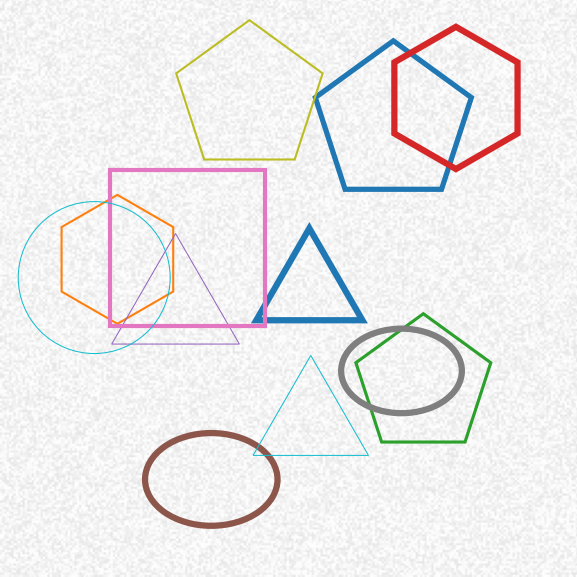[{"shape": "pentagon", "thickness": 2.5, "radius": 0.71, "center": [0.681, 0.786]}, {"shape": "triangle", "thickness": 3, "radius": 0.53, "center": [0.536, 0.498]}, {"shape": "hexagon", "thickness": 1, "radius": 0.56, "center": [0.203, 0.55]}, {"shape": "pentagon", "thickness": 1.5, "radius": 0.61, "center": [0.733, 0.333]}, {"shape": "hexagon", "thickness": 3, "radius": 0.62, "center": [0.79, 0.83]}, {"shape": "triangle", "thickness": 0.5, "radius": 0.64, "center": [0.304, 0.467]}, {"shape": "oval", "thickness": 3, "radius": 0.57, "center": [0.366, 0.169]}, {"shape": "square", "thickness": 2, "radius": 0.67, "center": [0.325, 0.569]}, {"shape": "oval", "thickness": 3, "radius": 0.52, "center": [0.695, 0.357]}, {"shape": "pentagon", "thickness": 1, "radius": 0.67, "center": [0.432, 0.831]}, {"shape": "triangle", "thickness": 0.5, "radius": 0.58, "center": [0.538, 0.268]}, {"shape": "circle", "thickness": 0.5, "radius": 0.66, "center": [0.163, 0.518]}]